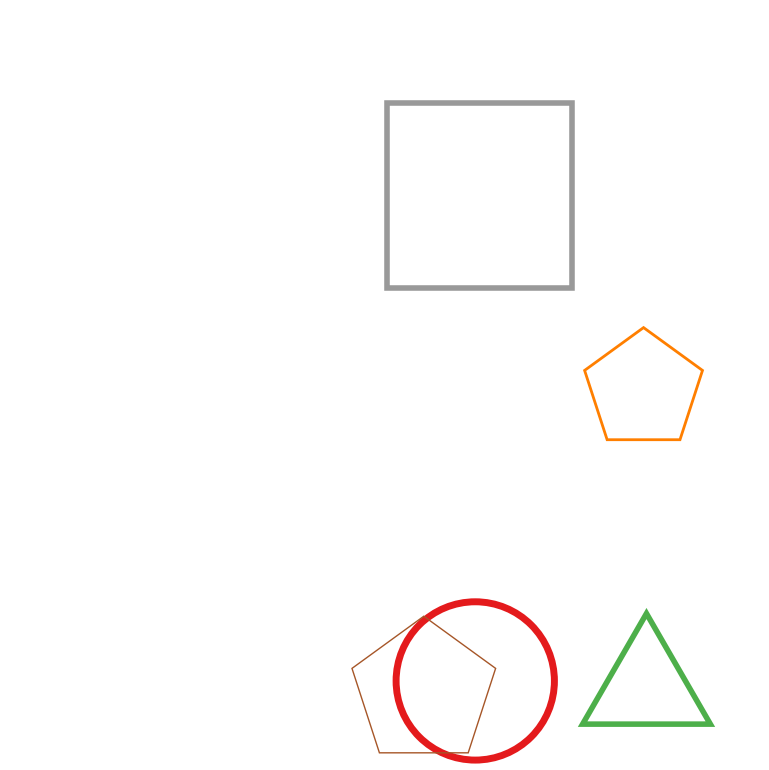[{"shape": "circle", "thickness": 2.5, "radius": 0.51, "center": [0.617, 0.116]}, {"shape": "triangle", "thickness": 2, "radius": 0.48, "center": [0.84, 0.107]}, {"shape": "pentagon", "thickness": 1, "radius": 0.4, "center": [0.836, 0.494]}, {"shape": "pentagon", "thickness": 0.5, "radius": 0.49, "center": [0.55, 0.102]}, {"shape": "square", "thickness": 2, "radius": 0.6, "center": [0.623, 0.746]}]